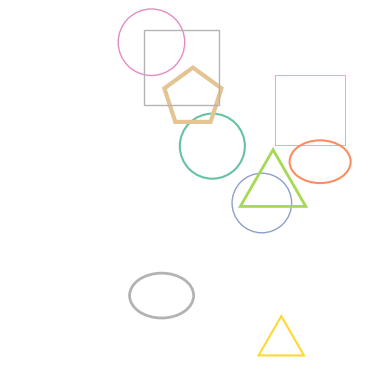[{"shape": "circle", "thickness": 1.5, "radius": 0.42, "center": [0.552, 0.62]}, {"shape": "square", "thickness": 0.5, "radius": 0.45, "center": [0.806, 0.715]}, {"shape": "oval", "thickness": 1.5, "radius": 0.4, "center": [0.832, 0.58]}, {"shape": "circle", "thickness": 1, "radius": 0.39, "center": [0.68, 0.473]}, {"shape": "circle", "thickness": 1, "radius": 0.43, "center": [0.393, 0.89]}, {"shape": "triangle", "thickness": 2, "radius": 0.49, "center": [0.709, 0.513]}, {"shape": "triangle", "thickness": 1.5, "radius": 0.34, "center": [0.731, 0.111]}, {"shape": "pentagon", "thickness": 3, "radius": 0.39, "center": [0.501, 0.746]}, {"shape": "oval", "thickness": 2, "radius": 0.42, "center": [0.42, 0.232]}, {"shape": "square", "thickness": 1, "radius": 0.49, "center": [0.471, 0.824]}]